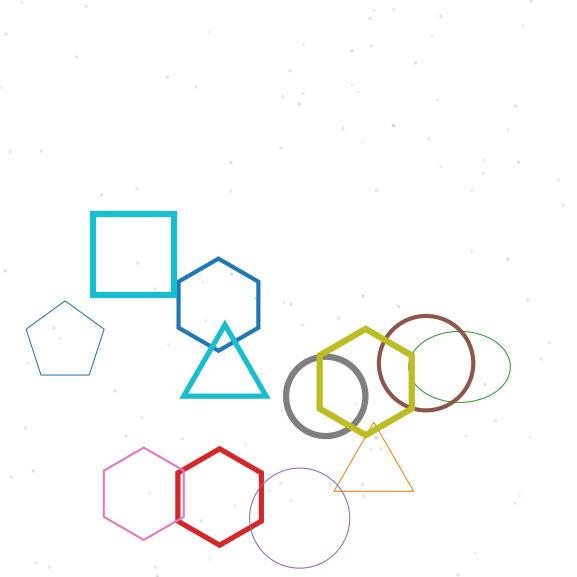[{"shape": "hexagon", "thickness": 2, "radius": 0.4, "center": [0.378, 0.471]}, {"shape": "pentagon", "thickness": 0.5, "radius": 0.36, "center": [0.113, 0.407]}, {"shape": "triangle", "thickness": 0.5, "radius": 0.4, "center": [0.647, 0.188]}, {"shape": "oval", "thickness": 0.5, "radius": 0.44, "center": [0.796, 0.364]}, {"shape": "hexagon", "thickness": 2.5, "radius": 0.42, "center": [0.38, 0.139]}, {"shape": "circle", "thickness": 0.5, "radius": 0.43, "center": [0.519, 0.102]}, {"shape": "circle", "thickness": 2, "radius": 0.41, "center": [0.738, 0.37]}, {"shape": "hexagon", "thickness": 1, "radius": 0.4, "center": [0.249, 0.144]}, {"shape": "circle", "thickness": 3, "radius": 0.34, "center": [0.564, 0.313]}, {"shape": "hexagon", "thickness": 3, "radius": 0.46, "center": [0.633, 0.338]}, {"shape": "triangle", "thickness": 2.5, "radius": 0.41, "center": [0.39, 0.354]}, {"shape": "square", "thickness": 3, "radius": 0.35, "center": [0.231, 0.558]}]